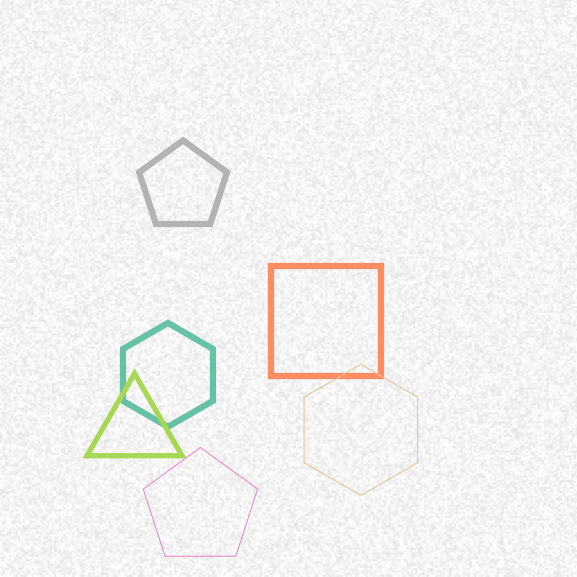[{"shape": "hexagon", "thickness": 3, "radius": 0.45, "center": [0.291, 0.35]}, {"shape": "square", "thickness": 3, "radius": 0.48, "center": [0.565, 0.443]}, {"shape": "pentagon", "thickness": 0.5, "radius": 0.52, "center": [0.347, 0.12]}, {"shape": "triangle", "thickness": 2.5, "radius": 0.47, "center": [0.233, 0.257]}, {"shape": "hexagon", "thickness": 0.5, "radius": 0.57, "center": [0.625, 0.255]}, {"shape": "pentagon", "thickness": 3, "radius": 0.4, "center": [0.317, 0.676]}]